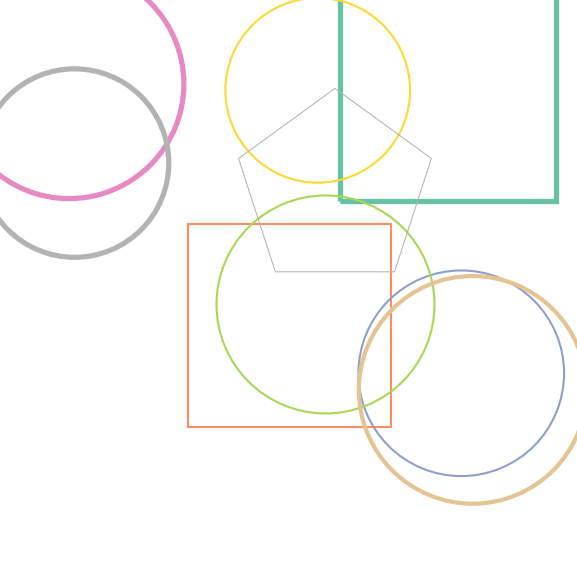[{"shape": "square", "thickness": 2.5, "radius": 0.93, "center": [0.776, 0.838]}, {"shape": "square", "thickness": 1, "radius": 0.88, "center": [0.501, 0.436]}, {"shape": "circle", "thickness": 1, "radius": 0.89, "center": [0.799, 0.353]}, {"shape": "circle", "thickness": 2.5, "radius": 0.99, "center": [0.12, 0.854]}, {"shape": "circle", "thickness": 1, "radius": 0.94, "center": [0.564, 0.472]}, {"shape": "circle", "thickness": 1, "radius": 0.8, "center": [0.55, 0.843]}, {"shape": "circle", "thickness": 2, "radius": 0.99, "center": [0.818, 0.324]}, {"shape": "circle", "thickness": 2.5, "radius": 0.82, "center": [0.129, 0.717]}, {"shape": "pentagon", "thickness": 0.5, "radius": 0.88, "center": [0.58, 0.67]}]